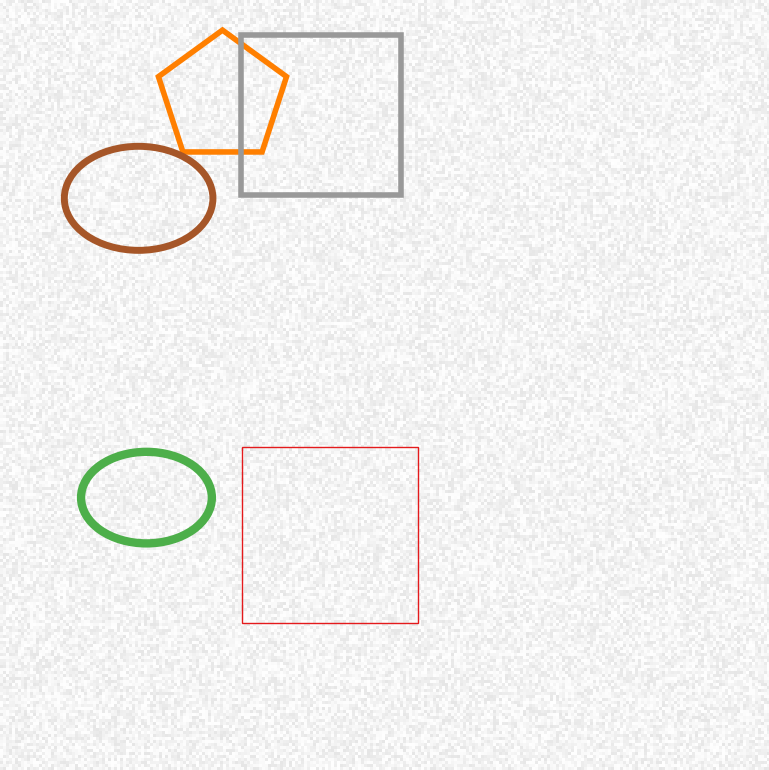[{"shape": "square", "thickness": 0.5, "radius": 0.57, "center": [0.429, 0.305]}, {"shape": "oval", "thickness": 3, "radius": 0.42, "center": [0.19, 0.354]}, {"shape": "pentagon", "thickness": 2, "radius": 0.44, "center": [0.289, 0.873]}, {"shape": "oval", "thickness": 2.5, "radius": 0.48, "center": [0.18, 0.742]}, {"shape": "square", "thickness": 2, "radius": 0.52, "center": [0.417, 0.851]}]